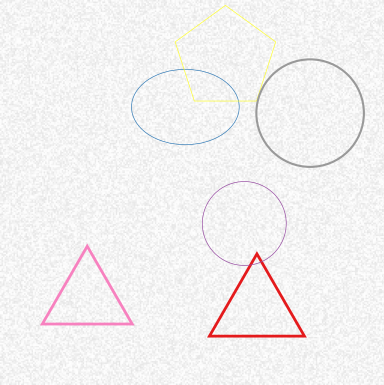[{"shape": "triangle", "thickness": 2, "radius": 0.71, "center": [0.667, 0.198]}, {"shape": "oval", "thickness": 0.5, "radius": 0.7, "center": [0.481, 0.722]}, {"shape": "circle", "thickness": 0.5, "radius": 0.54, "center": [0.635, 0.419]}, {"shape": "pentagon", "thickness": 0.5, "radius": 0.69, "center": [0.586, 0.849]}, {"shape": "triangle", "thickness": 2, "radius": 0.67, "center": [0.227, 0.226]}, {"shape": "circle", "thickness": 1.5, "radius": 0.7, "center": [0.806, 0.706]}]